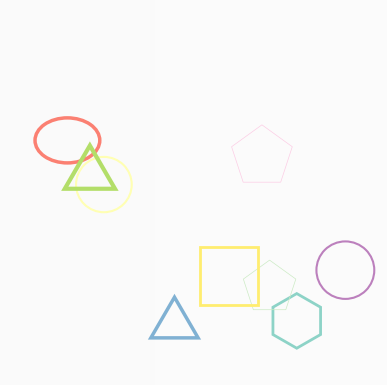[{"shape": "hexagon", "thickness": 2, "radius": 0.35, "center": [0.766, 0.167]}, {"shape": "circle", "thickness": 1.5, "radius": 0.36, "center": [0.268, 0.521]}, {"shape": "oval", "thickness": 2.5, "radius": 0.42, "center": [0.174, 0.635]}, {"shape": "triangle", "thickness": 2.5, "radius": 0.35, "center": [0.45, 0.158]}, {"shape": "triangle", "thickness": 3, "radius": 0.37, "center": [0.232, 0.547]}, {"shape": "pentagon", "thickness": 0.5, "radius": 0.41, "center": [0.676, 0.593]}, {"shape": "circle", "thickness": 1.5, "radius": 0.37, "center": [0.891, 0.298]}, {"shape": "pentagon", "thickness": 0.5, "radius": 0.36, "center": [0.696, 0.253]}, {"shape": "square", "thickness": 2, "radius": 0.37, "center": [0.591, 0.283]}]